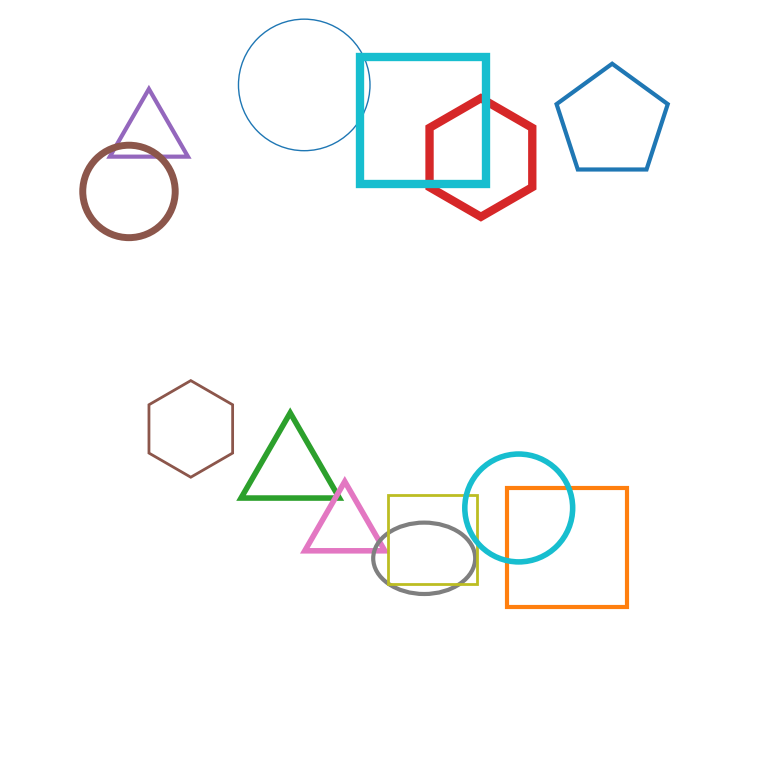[{"shape": "circle", "thickness": 0.5, "radius": 0.43, "center": [0.395, 0.89]}, {"shape": "pentagon", "thickness": 1.5, "radius": 0.38, "center": [0.795, 0.841]}, {"shape": "square", "thickness": 1.5, "radius": 0.39, "center": [0.736, 0.289]}, {"shape": "triangle", "thickness": 2, "radius": 0.37, "center": [0.377, 0.39]}, {"shape": "hexagon", "thickness": 3, "radius": 0.39, "center": [0.625, 0.795]}, {"shape": "triangle", "thickness": 1.5, "radius": 0.29, "center": [0.193, 0.826]}, {"shape": "circle", "thickness": 2.5, "radius": 0.3, "center": [0.168, 0.751]}, {"shape": "hexagon", "thickness": 1, "radius": 0.31, "center": [0.248, 0.443]}, {"shape": "triangle", "thickness": 2, "radius": 0.3, "center": [0.448, 0.315]}, {"shape": "oval", "thickness": 1.5, "radius": 0.33, "center": [0.551, 0.275]}, {"shape": "square", "thickness": 1, "radius": 0.29, "center": [0.561, 0.3]}, {"shape": "circle", "thickness": 2, "radius": 0.35, "center": [0.674, 0.34]}, {"shape": "square", "thickness": 3, "radius": 0.41, "center": [0.549, 0.844]}]